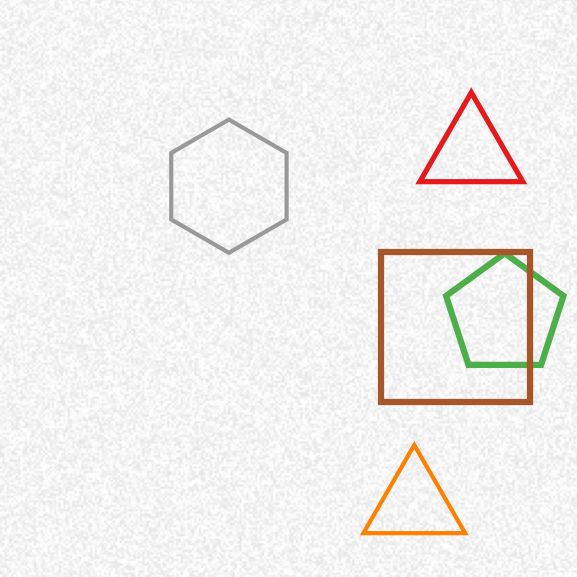[{"shape": "triangle", "thickness": 2.5, "radius": 0.51, "center": [0.816, 0.736]}, {"shape": "pentagon", "thickness": 3, "radius": 0.53, "center": [0.874, 0.454]}, {"shape": "triangle", "thickness": 2, "radius": 0.51, "center": [0.717, 0.127]}, {"shape": "square", "thickness": 3, "radius": 0.65, "center": [0.788, 0.433]}, {"shape": "hexagon", "thickness": 2, "radius": 0.58, "center": [0.396, 0.677]}]